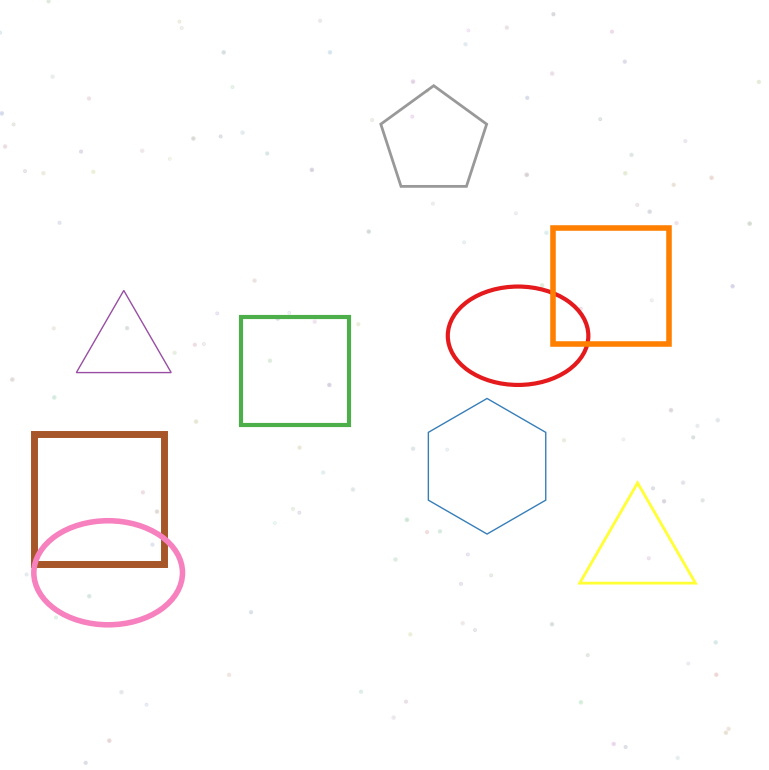[{"shape": "oval", "thickness": 1.5, "radius": 0.46, "center": [0.673, 0.564]}, {"shape": "hexagon", "thickness": 0.5, "radius": 0.44, "center": [0.633, 0.394]}, {"shape": "square", "thickness": 1.5, "radius": 0.35, "center": [0.383, 0.518]}, {"shape": "triangle", "thickness": 0.5, "radius": 0.36, "center": [0.161, 0.552]}, {"shape": "square", "thickness": 2, "radius": 0.37, "center": [0.793, 0.628]}, {"shape": "triangle", "thickness": 1, "radius": 0.43, "center": [0.828, 0.286]}, {"shape": "square", "thickness": 2.5, "radius": 0.42, "center": [0.129, 0.352]}, {"shape": "oval", "thickness": 2, "radius": 0.48, "center": [0.14, 0.256]}, {"shape": "pentagon", "thickness": 1, "radius": 0.36, "center": [0.563, 0.816]}]